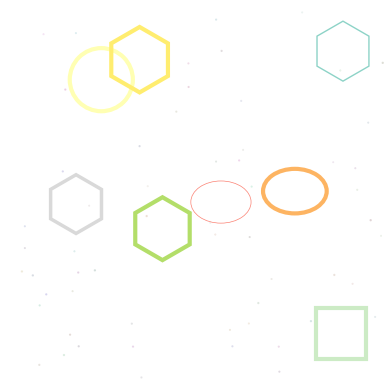[{"shape": "hexagon", "thickness": 1, "radius": 0.39, "center": [0.891, 0.867]}, {"shape": "circle", "thickness": 3, "radius": 0.41, "center": [0.263, 0.793]}, {"shape": "oval", "thickness": 0.5, "radius": 0.39, "center": [0.574, 0.475]}, {"shape": "oval", "thickness": 3, "radius": 0.41, "center": [0.766, 0.504]}, {"shape": "hexagon", "thickness": 3, "radius": 0.41, "center": [0.422, 0.406]}, {"shape": "hexagon", "thickness": 2.5, "radius": 0.38, "center": [0.198, 0.47]}, {"shape": "square", "thickness": 3, "radius": 0.33, "center": [0.886, 0.133]}, {"shape": "hexagon", "thickness": 3, "radius": 0.42, "center": [0.363, 0.845]}]